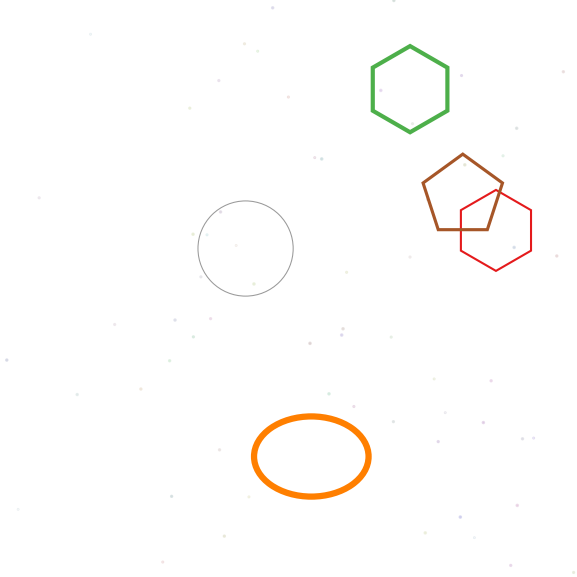[{"shape": "hexagon", "thickness": 1, "radius": 0.35, "center": [0.859, 0.6]}, {"shape": "hexagon", "thickness": 2, "radius": 0.37, "center": [0.71, 0.845]}, {"shape": "oval", "thickness": 3, "radius": 0.5, "center": [0.539, 0.209]}, {"shape": "pentagon", "thickness": 1.5, "radius": 0.36, "center": [0.801, 0.66]}, {"shape": "circle", "thickness": 0.5, "radius": 0.41, "center": [0.425, 0.569]}]